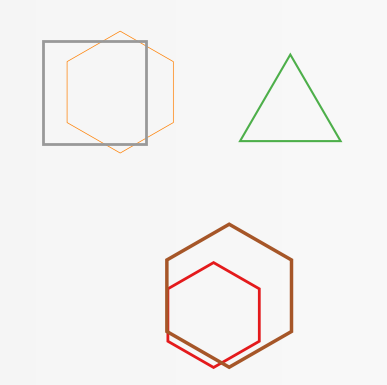[{"shape": "hexagon", "thickness": 2, "radius": 0.68, "center": [0.551, 0.182]}, {"shape": "triangle", "thickness": 1.5, "radius": 0.75, "center": [0.749, 0.708]}, {"shape": "hexagon", "thickness": 0.5, "radius": 0.79, "center": [0.31, 0.761]}, {"shape": "hexagon", "thickness": 2.5, "radius": 0.93, "center": [0.591, 0.232]}, {"shape": "square", "thickness": 2, "radius": 0.67, "center": [0.244, 0.76]}]